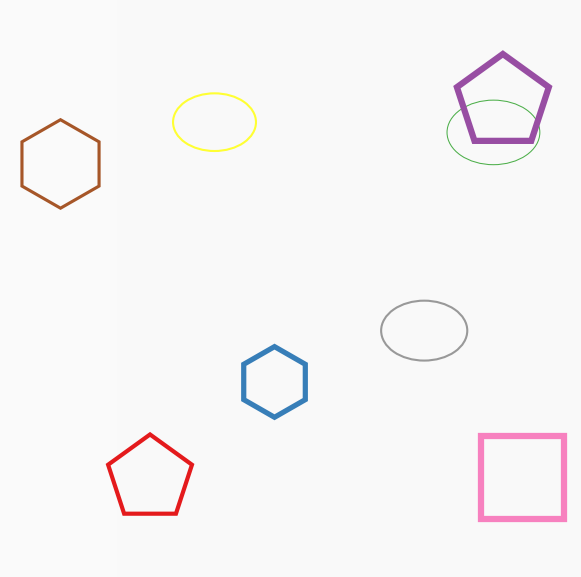[{"shape": "pentagon", "thickness": 2, "radius": 0.38, "center": [0.258, 0.171]}, {"shape": "hexagon", "thickness": 2.5, "radius": 0.31, "center": [0.472, 0.338]}, {"shape": "oval", "thickness": 0.5, "radius": 0.4, "center": [0.849, 0.77]}, {"shape": "pentagon", "thickness": 3, "radius": 0.42, "center": [0.865, 0.822]}, {"shape": "oval", "thickness": 1, "radius": 0.36, "center": [0.369, 0.788]}, {"shape": "hexagon", "thickness": 1.5, "radius": 0.38, "center": [0.104, 0.715]}, {"shape": "square", "thickness": 3, "radius": 0.36, "center": [0.899, 0.172]}, {"shape": "oval", "thickness": 1, "radius": 0.37, "center": [0.73, 0.427]}]